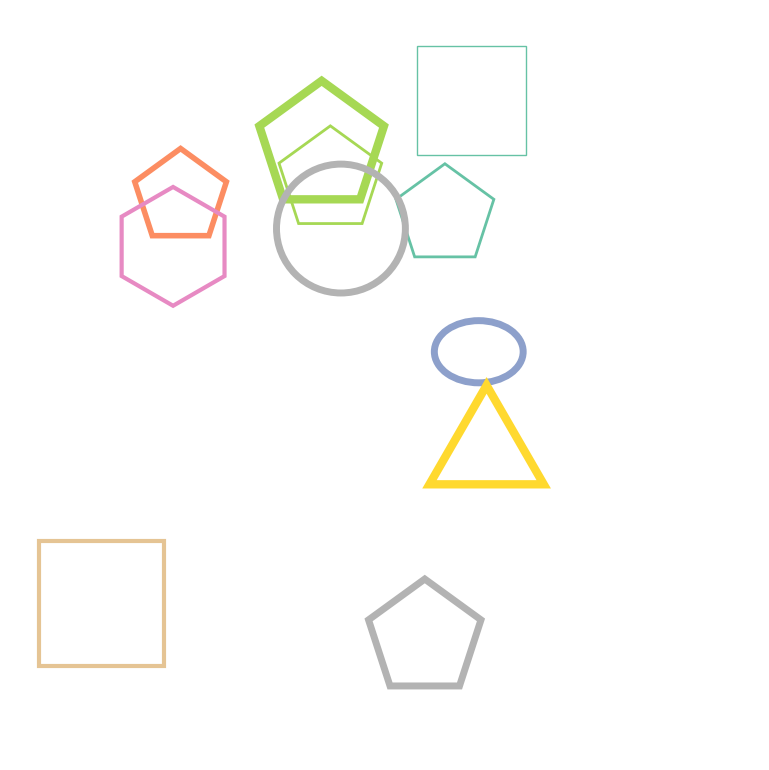[{"shape": "pentagon", "thickness": 1, "radius": 0.33, "center": [0.578, 0.72]}, {"shape": "square", "thickness": 0.5, "radius": 0.35, "center": [0.612, 0.87]}, {"shape": "pentagon", "thickness": 2, "radius": 0.31, "center": [0.235, 0.745]}, {"shape": "oval", "thickness": 2.5, "radius": 0.29, "center": [0.622, 0.543]}, {"shape": "hexagon", "thickness": 1.5, "radius": 0.39, "center": [0.225, 0.68]}, {"shape": "pentagon", "thickness": 3, "radius": 0.43, "center": [0.418, 0.81]}, {"shape": "pentagon", "thickness": 1, "radius": 0.35, "center": [0.429, 0.766]}, {"shape": "triangle", "thickness": 3, "radius": 0.43, "center": [0.632, 0.414]}, {"shape": "square", "thickness": 1.5, "radius": 0.4, "center": [0.132, 0.216]}, {"shape": "circle", "thickness": 2.5, "radius": 0.42, "center": [0.443, 0.703]}, {"shape": "pentagon", "thickness": 2.5, "radius": 0.38, "center": [0.552, 0.171]}]